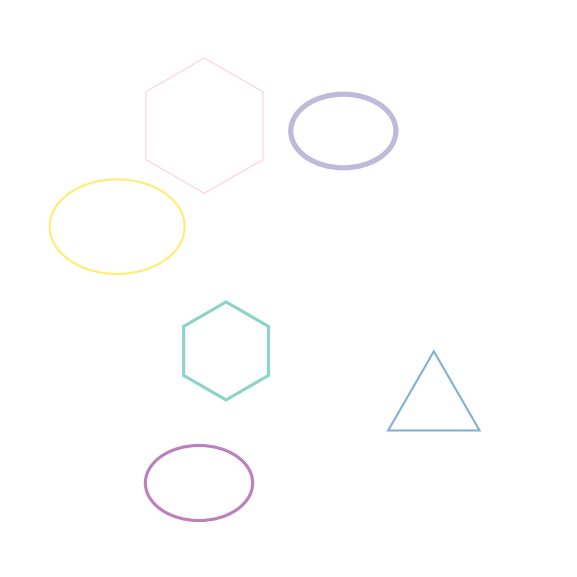[{"shape": "hexagon", "thickness": 1.5, "radius": 0.42, "center": [0.391, 0.391]}, {"shape": "oval", "thickness": 2.5, "radius": 0.46, "center": [0.595, 0.772]}, {"shape": "triangle", "thickness": 1, "radius": 0.46, "center": [0.751, 0.299]}, {"shape": "hexagon", "thickness": 0.5, "radius": 0.59, "center": [0.354, 0.782]}, {"shape": "oval", "thickness": 1.5, "radius": 0.46, "center": [0.345, 0.163]}, {"shape": "oval", "thickness": 1, "radius": 0.58, "center": [0.203, 0.607]}]